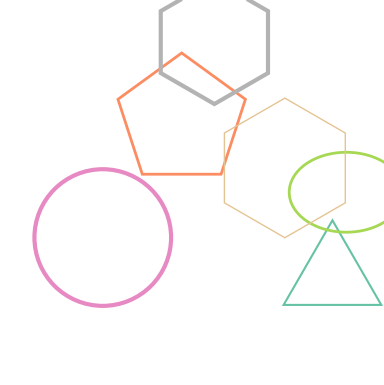[{"shape": "triangle", "thickness": 1.5, "radius": 0.73, "center": [0.863, 0.281]}, {"shape": "pentagon", "thickness": 2, "radius": 0.87, "center": [0.472, 0.688]}, {"shape": "circle", "thickness": 3, "radius": 0.89, "center": [0.267, 0.383]}, {"shape": "oval", "thickness": 2, "radius": 0.74, "center": [0.9, 0.501]}, {"shape": "hexagon", "thickness": 1, "radius": 0.91, "center": [0.74, 0.564]}, {"shape": "hexagon", "thickness": 3, "radius": 0.8, "center": [0.557, 0.891]}]